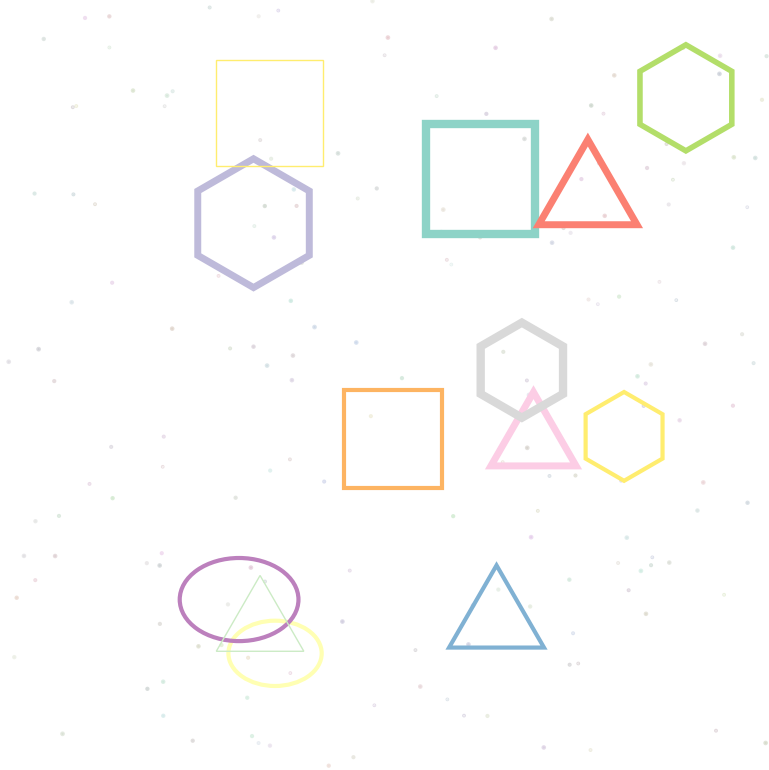[{"shape": "square", "thickness": 3, "radius": 0.35, "center": [0.624, 0.767]}, {"shape": "oval", "thickness": 1.5, "radius": 0.3, "center": [0.357, 0.151]}, {"shape": "hexagon", "thickness": 2.5, "radius": 0.42, "center": [0.329, 0.71]}, {"shape": "triangle", "thickness": 2.5, "radius": 0.37, "center": [0.763, 0.745]}, {"shape": "triangle", "thickness": 1.5, "radius": 0.36, "center": [0.645, 0.195]}, {"shape": "square", "thickness": 1.5, "radius": 0.32, "center": [0.511, 0.43]}, {"shape": "hexagon", "thickness": 2, "radius": 0.34, "center": [0.891, 0.873]}, {"shape": "triangle", "thickness": 2.5, "radius": 0.32, "center": [0.693, 0.427]}, {"shape": "hexagon", "thickness": 3, "radius": 0.31, "center": [0.678, 0.519]}, {"shape": "oval", "thickness": 1.5, "radius": 0.39, "center": [0.311, 0.221]}, {"shape": "triangle", "thickness": 0.5, "radius": 0.33, "center": [0.338, 0.187]}, {"shape": "hexagon", "thickness": 1.5, "radius": 0.29, "center": [0.81, 0.433]}, {"shape": "square", "thickness": 0.5, "radius": 0.35, "center": [0.35, 0.853]}]